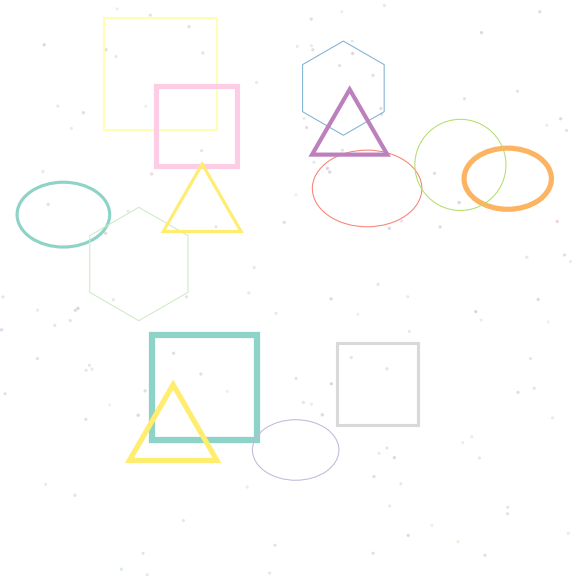[{"shape": "oval", "thickness": 1.5, "radius": 0.4, "center": [0.11, 0.627]}, {"shape": "square", "thickness": 3, "radius": 0.45, "center": [0.353, 0.328]}, {"shape": "square", "thickness": 1, "radius": 0.49, "center": [0.278, 0.871]}, {"shape": "oval", "thickness": 0.5, "radius": 0.37, "center": [0.512, 0.22]}, {"shape": "oval", "thickness": 0.5, "radius": 0.47, "center": [0.636, 0.673]}, {"shape": "hexagon", "thickness": 0.5, "radius": 0.41, "center": [0.595, 0.846]}, {"shape": "oval", "thickness": 2.5, "radius": 0.38, "center": [0.879, 0.69]}, {"shape": "circle", "thickness": 0.5, "radius": 0.39, "center": [0.797, 0.714]}, {"shape": "square", "thickness": 2.5, "radius": 0.35, "center": [0.341, 0.781]}, {"shape": "square", "thickness": 1.5, "radius": 0.35, "center": [0.654, 0.334]}, {"shape": "triangle", "thickness": 2, "radius": 0.38, "center": [0.606, 0.769]}, {"shape": "hexagon", "thickness": 0.5, "radius": 0.49, "center": [0.24, 0.542]}, {"shape": "triangle", "thickness": 1.5, "radius": 0.39, "center": [0.35, 0.637]}, {"shape": "triangle", "thickness": 2.5, "radius": 0.44, "center": [0.3, 0.246]}]